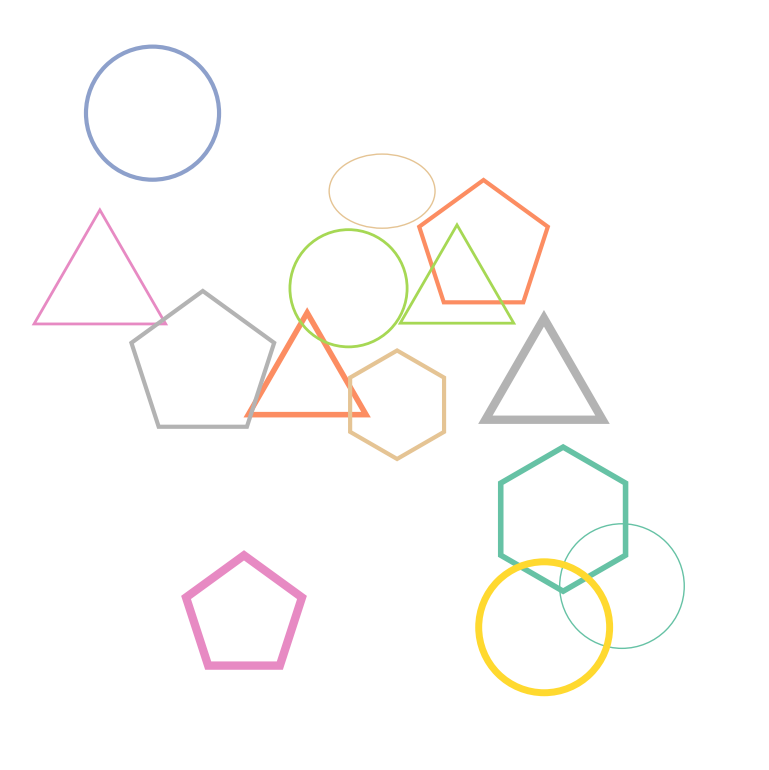[{"shape": "circle", "thickness": 0.5, "radius": 0.4, "center": [0.808, 0.239]}, {"shape": "hexagon", "thickness": 2, "radius": 0.47, "center": [0.731, 0.326]}, {"shape": "triangle", "thickness": 2, "radius": 0.44, "center": [0.399, 0.506]}, {"shape": "pentagon", "thickness": 1.5, "radius": 0.44, "center": [0.628, 0.678]}, {"shape": "circle", "thickness": 1.5, "radius": 0.43, "center": [0.198, 0.853]}, {"shape": "triangle", "thickness": 1, "radius": 0.49, "center": [0.13, 0.629]}, {"shape": "pentagon", "thickness": 3, "radius": 0.4, "center": [0.317, 0.2]}, {"shape": "circle", "thickness": 1, "radius": 0.38, "center": [0.453, 0.626]}, {"shape": "triangle", "thickness": 1, "radius": 0.43, "center": [0.594, 0.623]}, {"shape": "circle", "thickness": 2.5, "radius": 0.43, "center": [0.707, 0.185]}, {"shape": "hexagon", "thickness": 1.5, "radius": 0.35, "center": [0.516, 0.474]}, {"shape": "oval", "thickness": 0.5, "radius": 0.34, "center": [0.496, 0.752]}, {"shape": "triangle", "thickness": 3, "radius": 0.44, "center": [0.706, 0.499]}, {"shape": "pentagon", "thickness": 1.5, "radius": 0.49, "center": [0.263, 0.525]}]